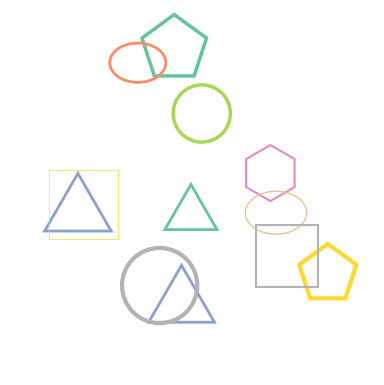[{"shape": "triangle", "thickness": 2, "radius": 0.39, "center": [0.496, 0.443]}, {"shape": "pentagon", "thickness": 2.5, "radius": 0.44, "center": [0.453, 0.874]}, {"shape": "oval", "thickness": 2, "radius": 0.36, "center": [0.358, 0.837]}, {"shape": "triangle", "thickness": 2, "radius": 0.49, "center": [0.472, 0.212]}, {"shape": "triangle", "thickness": 2, "radius": 0.5, "center": [0.202, 0.45]}, {"shape": "hexagon", "thickness": 1.5, "radius": 0.36, "center": [0.702, 0.55]}, {"shape": "circle", "thickness": 2.5, "radius": 0.37, "center": [0.524, 0.705]}, {"shape": "pentagon", "thickness": 3, "radius": 0.39, "center": [0.851, 0.288]}, {"shape": "square", "thickness": 0.5, "radius": 0.45, "center": [0.217, 0.468]}, {"shape": "oval", "thickness": 1, "radius": 0.4, "center": [0.717, 0.447]}, {"shape": "circle", "thickness": 3, "radius": 0.49, "center": [0.415, 0.258]}, {"shape": "square", "thickness": 1.5, "radius": 0.4, "center": [0.746, 0.336]}]